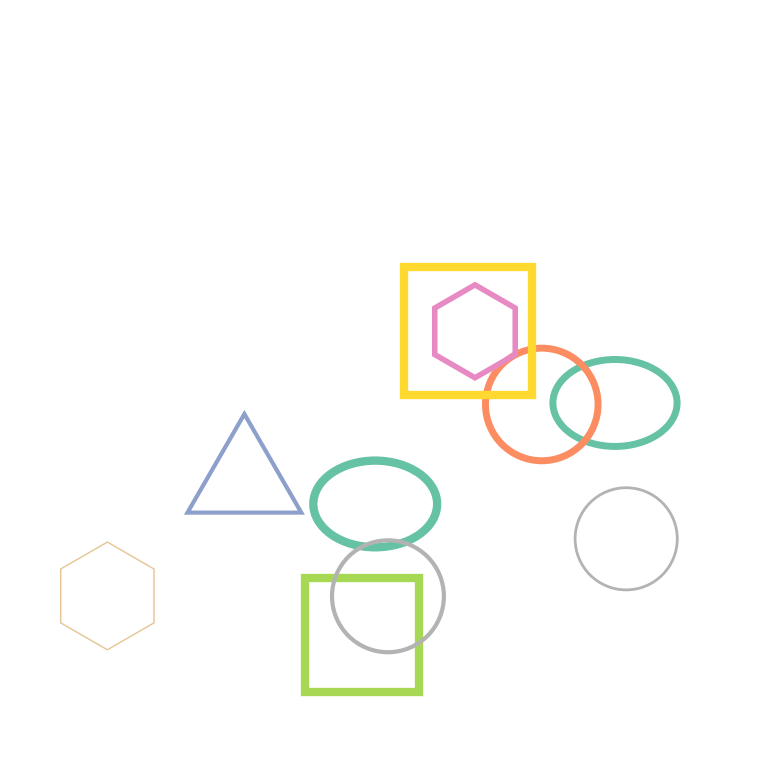[{"shape": "oval", "thickness": 3, "radius": 0.4, "center": [0.487, 0.346]}, {"shape": "oval", "thickness": 2.5, "radius": 0.4, "center": [0.799, 0.477]}, {"shape": "circle", "thickness": 2.5, "radius": 0.37, "center": [0.704, 0.475]}, {"shape": "triangle", "thickness": 1.5, "radius": 0.43, "center": [0.317, 0.377]}, {"shape": "hexagon", "thickness": 2, "radius": 0.3, "center": [0.617, 0.57]}, {"shape": "square", "thickness": 3, "radius": 0.37, "center": [0.47, 0.176]}, {"shape": "square", "thickness": 3, "radius": 0.42, "center": [0.607, 0.57]}, {"shape": "hexagon", "thickness": 0.5, "radius": 0.35, "center": [0.139, 0.226]}, {"shape": "circle", "thickness": 1, "radius": 0.33, "center": [0.813, 0.3]}, {"shape": "circle", "thickness": 1.5, "radius": 0.36, "center": [0.504, 0.226]}]